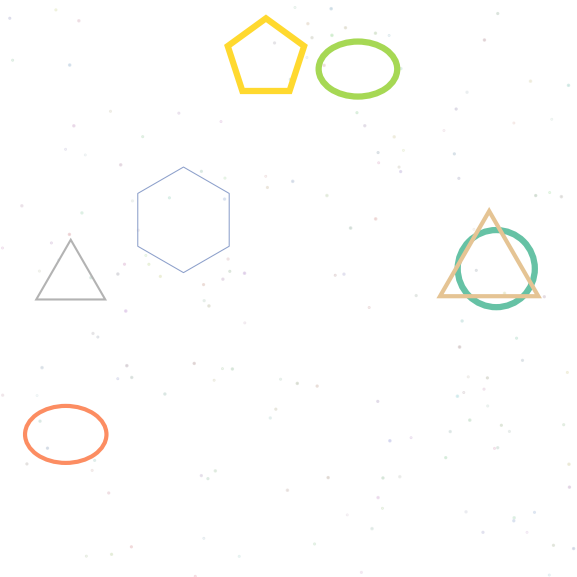[{"shape": "circle", "thickness": 3, "radius": 0.33, "center": [0.859, 0.534]}, {"shape": "oval", "thickness": 2, "radius": 0.35, "center": [0.114, 0.247]}, {"shape": "hexagon", "thickness": 0.5, "radius": 0.46, "center": [0.318, 0.618]}, {"shape": "oval", "thickness": 3, "radius": 0.34, "center": [0.62, 0.88]}, {"shape": "pentagon", "thickness": 3, "radius": 0.35, "center": [0.461, 0.898]}, {"shape": "triangle", "thickness": 2, "radius": 0.49, "center": [0.847, 0.535]}, {"shape": "triangle", "thickness": 1, "radius": 0.34, "center": [0.123, 0.515]}]